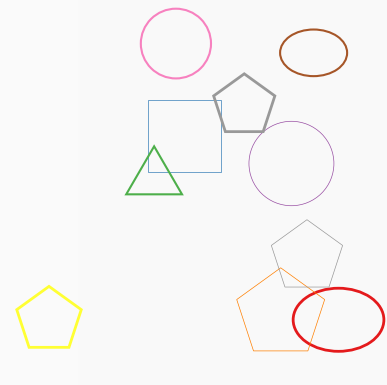[{"shape": "oval", "thickness": 2, "radius": 0.59, "center": [0.874, 0.169]}, {"shape": "square", "thickness": 0.5, "radius": 0.47, "center": [0.476, 0.647]}, {"shape": "triangle", "thickness": 1.5, "radius": 0.42, "center": [0.398, 0.537]}, {"shape": "circle", "thickness": 0.5, "radius": 0.55, "center": [0.752, 0.575]}, {"shape": "pentagon", "thickness": 0.5, "radius": 0.6, "center": [0.724, 0.185]}, {"shape": "pentagon", "thickness": 2, "radius": 0.44, "center": [0.126, 0.169]}, {"shape": "oval", "thickness": 1.5, "radius": 0.43, "center": [0.809, 0.863]}, {"shape": "circle", "thickness": 1.5, "radius": 0.45, "center": [0.454, 0.887]}, {"shape": "pentagon", "thickness": 0.5, "radius": 0.48, "center": [0.792, 0.333]}, {"shape": "pentagon", "thickness": 2, "radius": 0.42, "center": [0.63, 0.725]}]